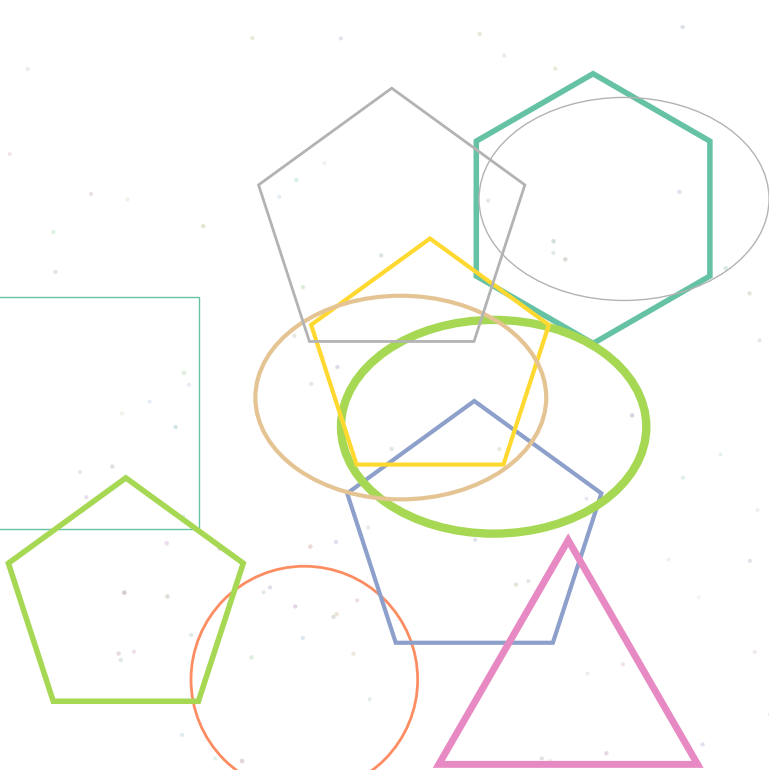[{"shape": "square", "thickness": 0.5, "radius": 0.75, "center": [0.108, 0.464]}, {"shape": "hexagon", "thickness": 2, "radius": 0.88, "center": [0.77, 0.729]}, {"shape": "circle", "thickness": 1, "radius": 0.74, "center": [0.395, 0.117]}, {"shape": "pentagon", "thickness": 1.5, "radius": 0.87, "center": [0.616, 0.306]}, {"shape": "triangle", "thickness": 2.5, "radius": 0.97, "center": [0.738, 0.104]}, {"shape": "pentagon", "thickness": 2, "radius": 0.8, "center": [0.163, 0.219]}, {"shape": "oval", "thickness": 3, "radius": 0.99, "center": [0.641, 0.446]}, {"shape": "pentagon", "thickness": 1.5, "radius": 0.81, "center": [0.558, 0.528]}, {"shape": "oval", "thickness": 1.5, "radius": 0.94, "center": [0.521, 0.484]}, {"shape": "pentagon", "thickness": 1, "radius": 0.91, "center": [0.509, 0.704]}, {"shape": "oval", "thickness": 0.5, "radius": 0.94, "center": [0.81, 0.742]}]